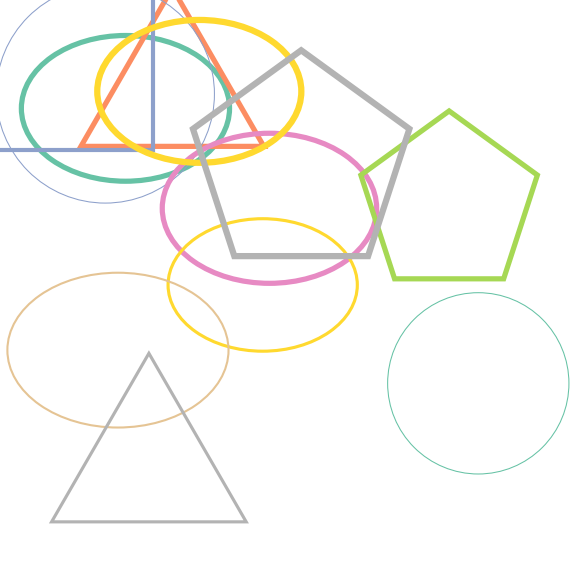[{"shape": "circle", "thickness": 0.5, "radius": 0.78, "center": [0.828, 0.335]}, {"shape": "oval", "thickness": 2.5, "radius": 0.9, "center": [0.217, 0.812]}, {"shape": "triangle", "thickness": 2.5, "radius": 0.91, "center": [0.298, 0.837]}, {"shape": "square", "thickness": 2, "radius": 0.79, "center": [0.106, 0.898]}, {"shape": "circle", "thickness": 0.5, "radius": 0.94, "center": [0.182, 0.836]}, {"shape": "oval", "thickness": 2.5, "radius": 0.93, "center": [0.467, 0.638]}, {"shape": "pentagon", "thickness": 2.5, "radius": 0.8, "center": [0.778, 0.646]}, {"shape": "oval", "thickness": 1.5, "radius": 0.82, "center": [0.455, 0.506]}, {"shape": "oval", "thickness": 3, "radius": 0.88, "center": [0.345, 0.841]}, {"shape": "oval", "thickness": 1, "radius": 0.96, "center": [0.204, 0.393]}, {"shape": "pentagon", "thickness": 3, "radius": 0.99, "center": [0.522, 0.715]}, {"shape": "triangle", "thickness": 1.5, "radius": 0.97, "center": [0.258, 0.193]}]